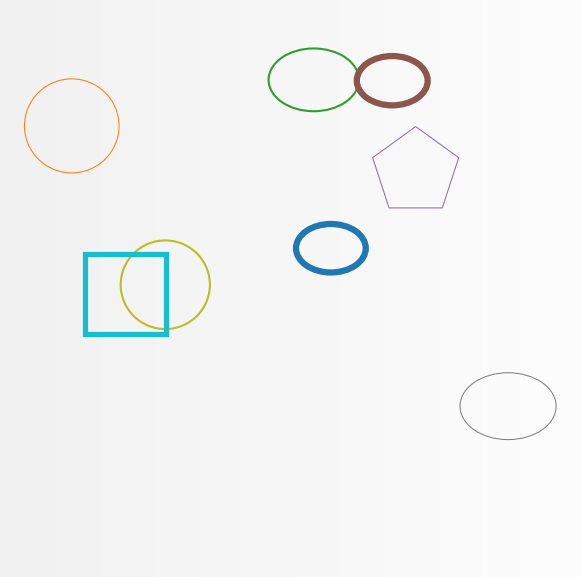[{"shape": "oval", "thickness": 3, "radius": 0.3, "center": [0.569, 0.569]}, {"shape": "circle", "thickness": 0.5, "radius": 0.41, "center": [0.123, 0.781]}, {"shape": "oval", "thickness": 1, "radius": 0.39, "center": [0.54, 0.861]}, {"shape": "pentagon", "thickness": 0.5, "radius": 0.39, "center": [0.715, 0.702]}, {"shape": "oval", "thickness": 3, "radius": 0.3, "center": [0.675, 0.859]}, {"shape": "oval", "thickness": 0.5, "radius": 0.41, "center": [0.874, 0.296]}, {"shape": "circle", "thickness": 1, "radius": 0.38, "center": [0.284, 0.506]}, {"shape": "square", "thickness": 2.5, "radius": 0.35, "center": [0.216, 0.49]}]